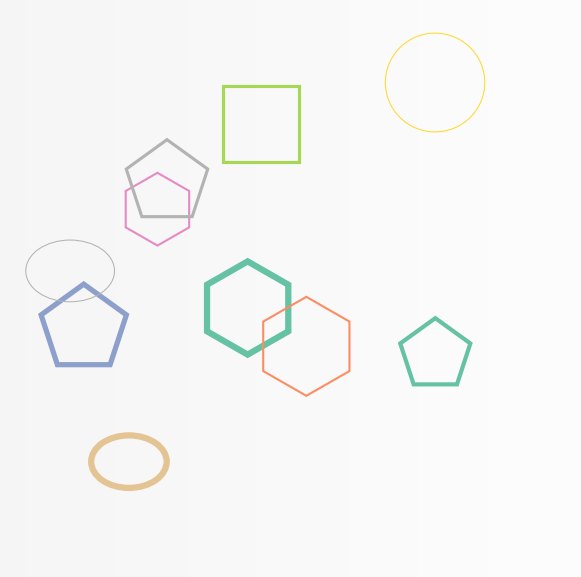[{"shape": "hexagon", "thickness": 3, "radius": 0.4, "center": [0.426, 0.466]}, {"shape": "pentagon", "thickness": 2, "radius": 0.32, "center": [0.749, 0.385]}, {"shape": "hexagon", "thickness": 1, "radius": 0.43, "center": [0.527, 0.399]}, {"shape": "pentagon", "thickness": 2.5, "radius": 0.39, "center": [0.144, 0.43]}, {"shape": "hexagon", "thickness": 1, "radius": 0.32, "center": [0.271, 0.637]}, {"shape": "square", "thickness": 1.5, "radius": 0.33, "center": [0.449, 0.784]}, {"shape": "circle", "thickness": 0.5, "radius": 0.43, "center": [0.748, 0.856]}, {"shape": "oval", "thickness": 3, "radius": 0.32, "center": [0.222, 0.2]}, {"shape": "oval", "thickness": 0.5, "radius": 0.38, "center": [0.121, 0.53]}, {"shape": "pentagon", "thickness": 1.5, "radius": 0.37, "center": [0.287, 0.684]}]